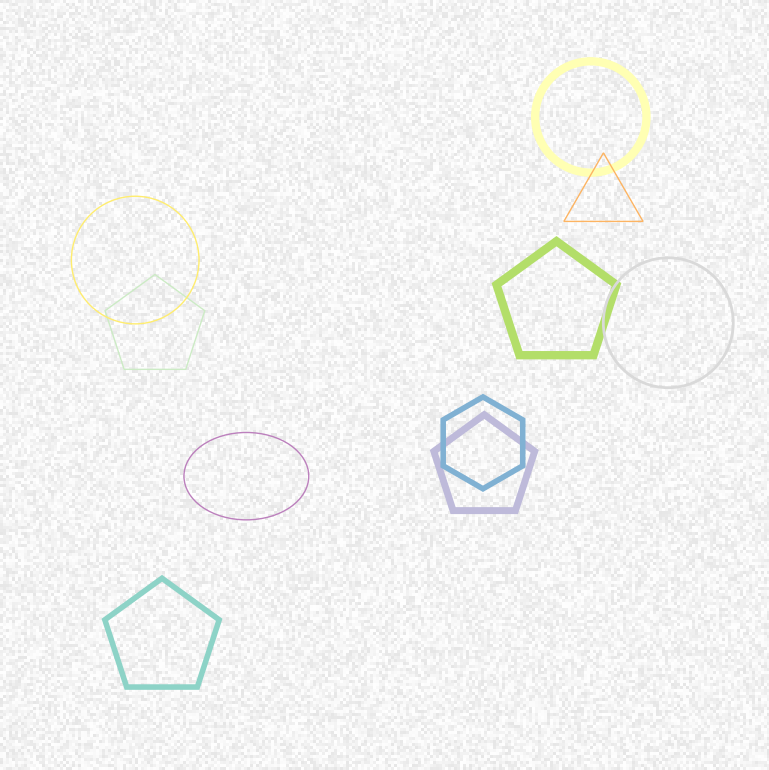[{"shape": "pentagon", "thickness": 2, "radius": 0.39, "center": [0.21, 0.171]}, {"shape": "circle", "thickness": 3, "radius": 0.36, "center": [0.767, 0.848]}, {"shape": "pentagon", "thickness": 2.5, "radius": 0.34, "center": [0.629, 0.393]}, {"shape": "hexagon", "thickness": 2, "radius": 0.3, "center": [0.627, 0.425]}, {"shape": "triangle", "thickness": 0.5, "radius": 0.3, "center": [0.784, 0.742]}, {"shape": "pentagon", "thickness": 3, "radius": 0.41, "center": [0.723, 0.605]}, {"shape": "circle", "thickness": 1, "radius": 0.42, "center": [0.868, 0.581]}, {"shape": "oval", "thickness": 0.5, "radius": 0.41, "center": [0.32, 0.382]}, {"shape": "pentagon", "thickness": 0.5, "radius": 0.34, "center": [0.201, 0.575]}, {"shape": "circle", "thickness": 0.5, "radius": 0.41, "center": [0.176, 0.662]}]